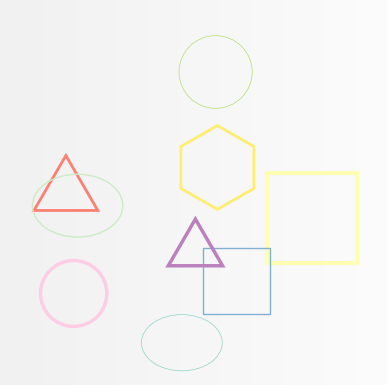[{"shape": "oval", "thickness": 0.5, "radius": 0.52, "center": [0.469, 0.11]}, {"shape": "square", "thickness": 3, "radius": 0.58, "center": [0.805, 0.434]}, {"shape": "triangle", "thickness": 2, "radius": 0.48, "center": [0.17, 0.501]}, {"shape": "square", "thickness": 1, "radius": 0.43, "center": [0.61, 0.271]}, {"shape": "circle", "thickness": 0.5, "radius": 0.47, "center": [0.556, 0.813]}, {"shape": "circle", "thickness": 2.5, "radius": 0.43, "center": [0.19, 0.238]}, {"shape": "triangle", "thickness": 2.5, "radius": 0.4, "center": [0.504, 0.35]}, {"shape": "oval", "thickness": 1, "radius": 0.58, "center": [0.2, 0.466]}, {"shape": "hexagon", "thickness": 2, "radius": 0.54, "center": [0.561, 0.565]}]